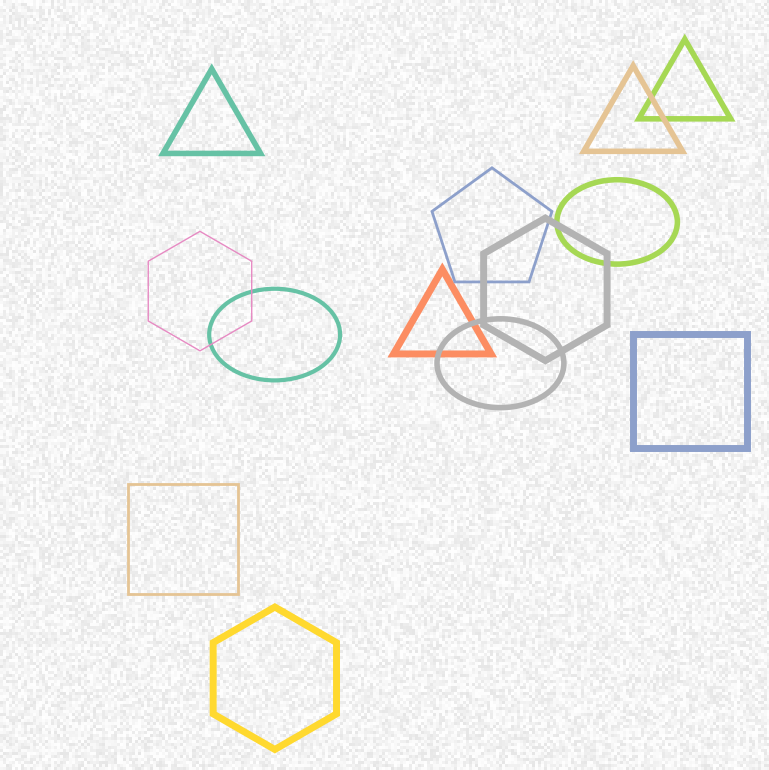[{"shape": "oval", "thickness": 1.5, "radius": 0.43, "center": [0.357, 0.565]}, {"shape": "triangle", "thickness": 2, "radius": 0.37, "center": [0.275, 0.837]}, {"shape": "triangle", "thickness": 2.5, "radius": 0.37, "center": [0.574, 0.577]}, {"shape": "pentagon", "thickness": 1, "radius": 0.41, "center": [0.639, 0.7]}, {"shape": "square", "thickness": 2.5, "radius": 0.37, "center": [0.896, 0.492]}, {"shape": "hexagon", "thickness": 0.5, "radius": 0.39, "center": [0.26, 0.622]}, {"shape": "triangle", "thickness": 2, "radius": 0.34, "center": [0.889, 0.88]}, {"shape": "oval", "thickness": 2, "radius": 0.39, "center": [0.801, 0.712]}, {"shape": "hexagon", "thickness": 2.5, "radius": 0.46, "center": [0.357, 0.119]}, {"shape": "triangle", "thickness": 2, "radius": 0.37, "center": [0.822, 0.841]}, {"shape": "square", "thickness": 1, "radius": 0.36, "center": [0.238, 0.3]}, {"shape": "hexagon", "thickness": 2.5, "radius": 0.46, "center": [0.708, 0.624]}, {"shape": "oval", "thickness": 2, "radius": 0.41, "center": [0.65, 0.528]}]